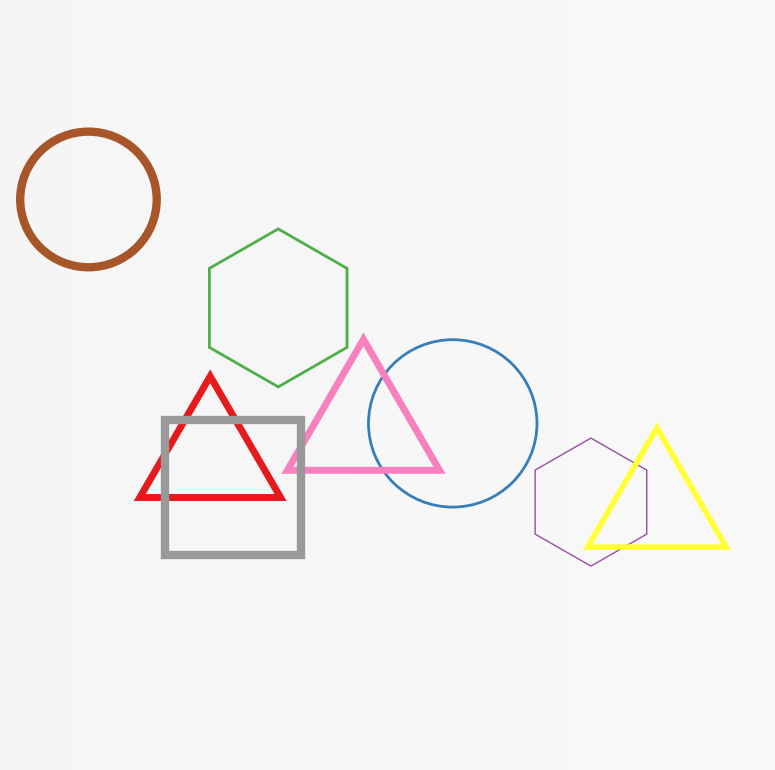[{"shape": "triangle", "thickness": 2.5, "radius": 0.52, "center": [0.271, 0.406]}, {"shape": "circle", "thickness": 1, "radius": 0.54, "center": [0.584, 0.45]}, {"shape": "hexagon", "thickness": 1, "radius": 0.51, "center": [0.359, 0.6]}, {"shape": "hexagon", "thickness": 0.5, "radius": 0.42, "center": [0.762, 0.348]}, {"shape": "triangle", "thickness": 2, "radius": 0.52, "center": [0.848, 0.341]}, {"shape": "circle", "thickness": 3, "radius": 0.44, "center": [0.114, 0.741]}, {"shape": "triangle", "thickness": 2.5, "radius": 0.57, "center": [0.469, 0.446]}, {"shape": "square", "thickness": 3, "radius": 0.44, "center": [0.3, 0.367]}]